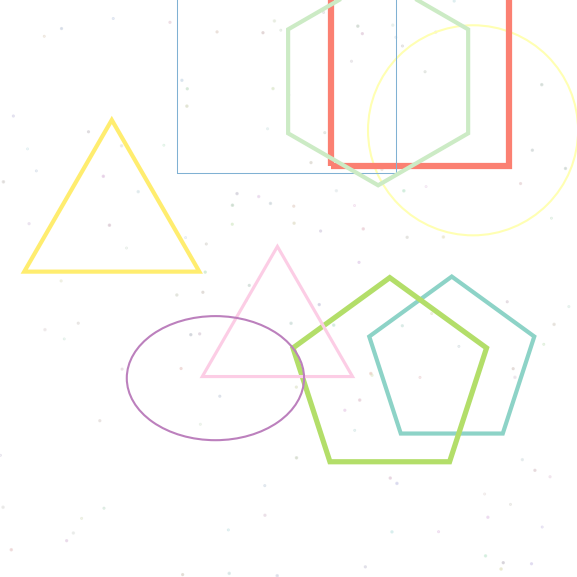[{"shape": "pentagon", "thickness": 2, "radius": 0.75, "center": [0.782, 0.37]}, {"shape": "circle", "thickness": 1, "radius": 0.91, "center": [0.819, 0.774]}, {"shape": "square", "thickness": 3, "radius": 0.77, "center": [0.727, 0.866]}, {"shape": "square", "thickness": 0.5, "radius": 0.95, "center": [0.496, 0.889]}, {"shape": "pentagon", "thickness": 2.5, "radius": 0.88, "center": [0.675, 0.342]}, {"shape": "triangle", "thickness": 1.5, "radius": 0.75, "center": [0.48, 0.422]}, {"shape": "oval", "thickness": 1, "radius": 0.77, "center": [0.373, 0.344]}, {"shape": "hexagon", "thickness": 2, "radius": 0.9, "center": [0.655, 0.858]}, {"shape": "triangle", "thickness": 2, "radius": 0.88, "center": [0.194, 0.616]}]